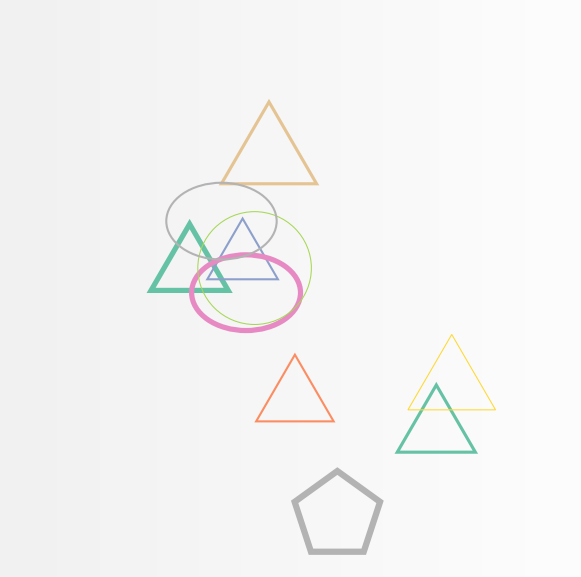[{"shape": "triangle", "thickness": 1.5, "radius": 0.39, "center": [0.751, 0.255]}, {"shape": "triangle", "thickness": 2.5, "radius": 0.38, "center": [0.326, 0.535]}, {"shape": "triangle", "thickness": 1, "radius": 0.38, "center": [0.507, 0.308]}, {"shape": "triangle", "thickness": 1, "radius": 0.35, "center": [0.417, 0.551]}, {"shape": "oval", "thickness": 2.5, "radius": 0.47, "center": [0.423, 0.492]}, {"shape": "circle", "thickness": 0.5, "radius": 0.49, "center": [0.438, 0.535]}, {"shape": "triangle", "thickness": 0.5, "radius": 0.44, "center": [0.777, 0.333]}, {"shape": "triangle", "thickness": 1.5, "radius": 0.47, "center": [0.463, 0.728]}, {"shape": "oval", "thickness": 1, "radius": 0.47, "center": [0.381, 0.616]}, {"shape": "pentagon", "thickness": 3, "radius": 0.39, "center": [0.58, 0.106]}]